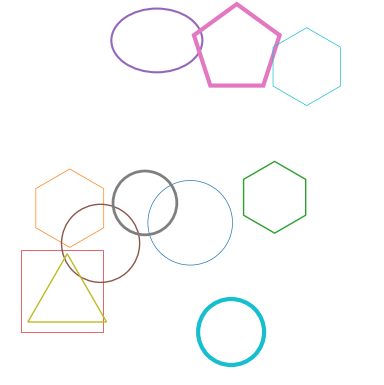[{"shape": "circle", "thickness": 0.5, "radius": 0.55, "center": [0.494, 0.421]}, {"shape": "hexagon", "thickness": 0.5, "radius": 0.51, "center": [0.181, 0.459]}, {"shape": "hexagon", "thickness": 1, "radius": 0.47, "center": [0.713, 0.488]}, {"shape": "square", "thickness": 0.5, "radius": 0.53, "center": [0.161, 0.243]}, {"shape": "oval", "thickness": 1.5, "radius": 0.59, "center": [0.407, 0.895]}, {"shape": "circle", "thickness": 1, "radius": 0.51, "center": [0.261, 0.368]}, {"shape": "pentagon", "thickness": 3, "radius": 0.59, "center": [0.615, 0.872]}, {"shape": "circle", "thickness": 2, "radius": 0.41, "center": [0.376, 0.473]}, {"shape": "triangle", "thickness": 1, "radius": 0.59, "center": [0.175, 0.223]}, {"shape": "hexagon", "thickness": 0.5, "radius": 0.51, "center": [0.797, 0.827]}, {"shape": "circle", "thickness": 3, "radius": 0.43, "center": [0.6, 0.138]}]